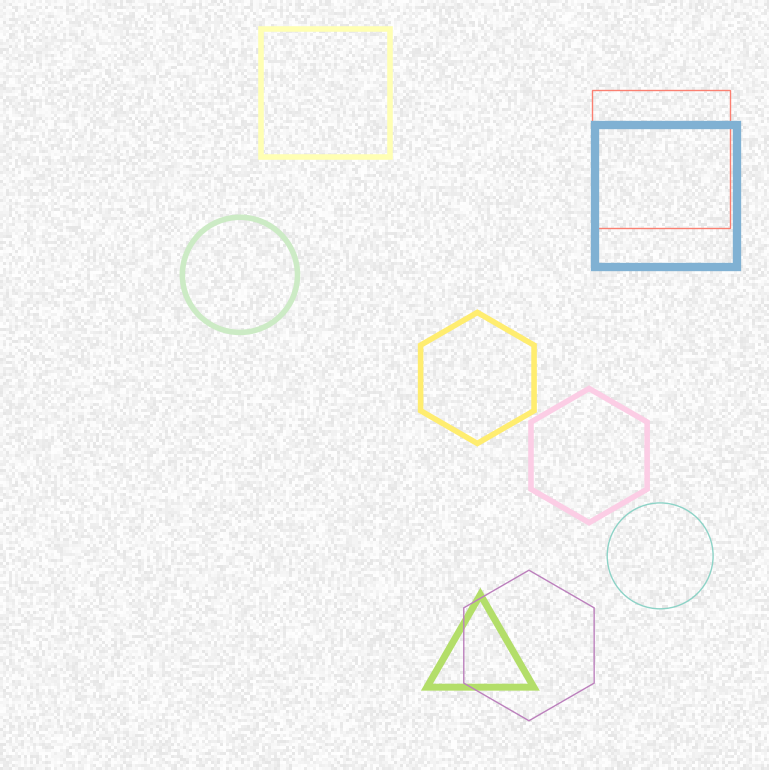[{"shape": "circle", "thickness": 0.5, "radius": 0.34, "center": [0.857, 0.278]}, {"shape": "square", "thickness": 2, "radius": 0.42, "center": [0.423, 0.879]}, {"shape": "square", "thickness": 0.5, "radius": 0.45, "center": [0.858, 0.794]}, {"shape": "square", "thickness": 3, "radius": 0.46, "center": [0.865, 0.746]}, {"shape": "triangle", "thickness": 2.5, "radius": 0.4, "center": [0.624, 0.148]}, {"shape": "hexagon", "thickness": 2, "radius": 0.44, "center": [0.765, 0.408]}, {"shape": "hexagon", "thickness": 0.5, "radius": 0.49, "center": [0.687, 0.162]}, {"shape": "circle", "thickness": 2, "radius": 0.37, "center": [0.312, 0.643]}, {"shape": "hexagon", "thickness": 2, "radius": 0.43, "center": [0.62, 0.509]}]